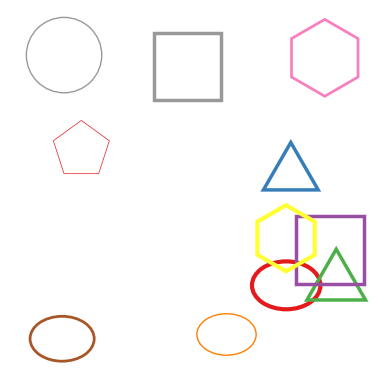[{"shape": "pentagon", "thickness": 0.5, "radius": 0.38, "center": [0.211, 0.611]}, {"shape": "oval", "thickness": 3, "radius": 0.44, "center": [0.743, 0.259]}, {"shape": "triangle", "thickness": 2.5, "radius": 0.41, "center": [0.755, 0.548]}, {"shape": "triangle", "thickness": 2.5, "radius": 0.44, "center": [0.873, 0.265]}, {"shape": "square", "thickness": 2.5, "radius": 0.44, "center": [0.858, 0.35]}, {"shape": "oval", "thickness": 1, "radius": 0.38, "center": [0.588, 0.131]}, {"shape": "hexagon", "thickness": 3, "radius": 0.43, "center": [0.743, 0.381]}, {"shape": "oval", "thickness": 2, "radius": 0.42, "center": [0.161, 0.12]}, {"shape": "hexagon", "thickness": 2, "radius": 0.5, "center": [0.844, 0.85]}, {"shape": "square", "thickness": 2.5, "radius": 0.44, "center": [0.487, 0.826]}, {"shape": "circle", "thickness": 1, "radius": 0.49, "center": [0.166, 0.857]}]